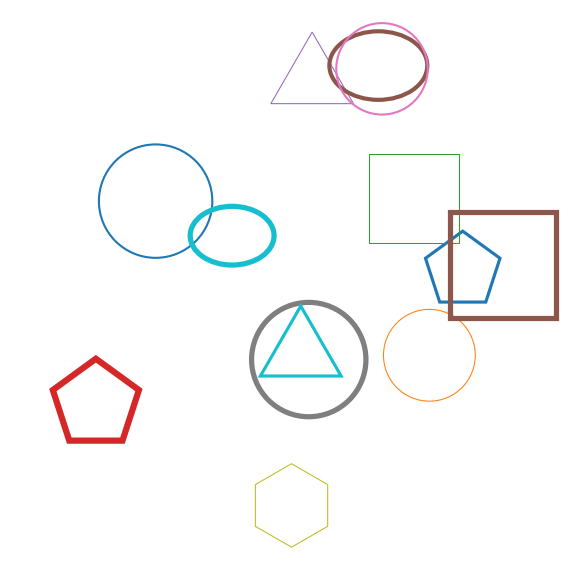[{"shape": "pentagon", "thickness": 1.5, "radius": 0.34, "center": [0.801, 0.531]}, {"shape": "circle", "thickness": 1, "radius": 0.49, "center": [0.269, 0.651]}, {"shape": "circle", "thickness": 0.5, "radius": 0.4, "center": [0.744, 0.384]}, {"shape": "square", "thickness": 0.5, "radius": 0.39, "center": [0.717, 0.655]}, {"shape": "pentagon", "thickness": 3, "radius": 0.39, "center": [0.166, 0.3]}, {"shape": "triangle", "thickness": 0.5, "radius": 0.41, "center": [0.541, 0.861]}, {"shape": "square", "thickness": 2.5, "radius": 0.46, "center": [0.871, 0.54]}, {"shape": "oval", "thickness": 2, "radius": 0.42, "center": [0.655, 0.886]}, {"shape": "circle", "thickness": 1, "radius": 0.4, "center": [0.661, 0.88]}, {"shape": "circle", "thickness": 2.5, "radius": 0.5, "center": [0.535, 0.377]}, {"shape": "hexagon", "thickness": 0.5, "radius": 0.36, "center": [0.505, 0.124]}, {"shape": "triangle", "thickness": 1.5, "radius": 0.4, "center": [0.521, 0.388]}, {"shape": "oval", "thickness": 2.5, "radius": 0.36, "center": [0.402, 0.591]}]